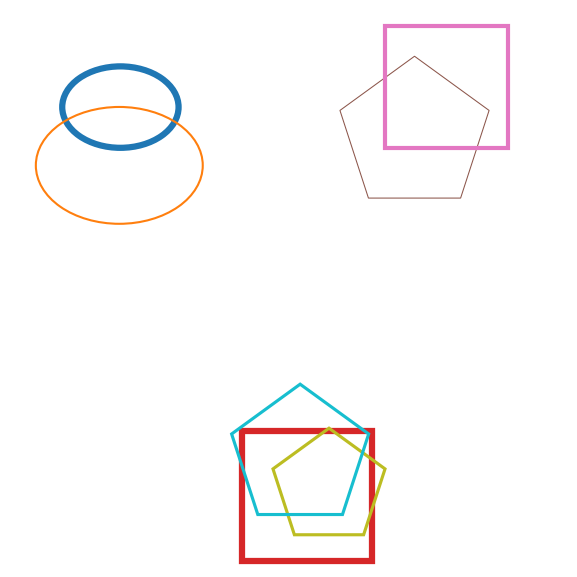[{"shape": "oval", "thickness": 3, "radius": 0.5, "center": [0.208, 0.814]}, {"shape": "oval", "thickness": 1, "radius": 0.72, "center": [0.207, 0.713]}, {"shape": "square", "thickness": 3, "radius": 0.56, "center": [0.531, 0.14]}, {"shape": "pentagon", "thickness": 0.5, "radius": 0.68, "center": [0.718, 0.766]}, {"shape": "square", "thickness": 2, "radius": 0.53, "center": [0.774, 0.849]}, {"shape": "pentagon", "thickness": 1.5, "radius": 0.51, "center": [0.57, 0.156]}, {"shape": "pentagon", "thickness": 1.5, "radius": 0.62, "center": [0.52, 0.209]}]